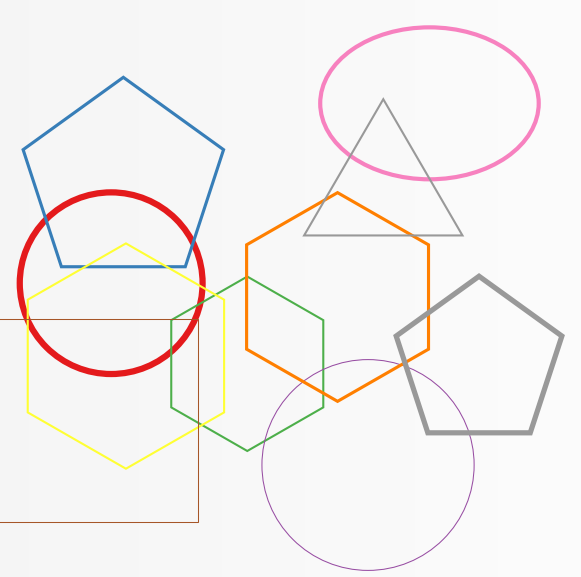[{"shape": "circle", "thickness": 3, "radius": 0.79, "center": [0.191, 0.509]}, {"shape": "pentagon", "thickness": 1.5, "radius": 0.91, "center": [0.212, 0.684]}, {"shape": "hexagon", "thickness": 1, "radius": 0.76, "center": [0.425, 0.369]}, {"shape": "circle", "thickness": 0.5, "radius": 0.91, "center": [0.633, 0.194]}, {"shape": "hexagon", "thickness": 1.5, "radius": 0.9, "center": [0.581, 0.485]}, {"shape": "hexagon", "thickness": 1, "radius": 0.98, "center": [0.217, 0.383]}, {"shape": "square", "thickness": 0.5, "radius": 0.88, "center": [0.165, 0.271]}, {"shape": "oval", "thickness": 2, "radius": 0.94, "center": [0.739, 0.82]}, {"shape": "pentagon", "thickness": 2.5, "radius": 0.75, "center": [0.824, 0.371]}, {"shape": "triangle", "thickness": 1, "radius": 0.79, "center": [0.659, 0.67]}]